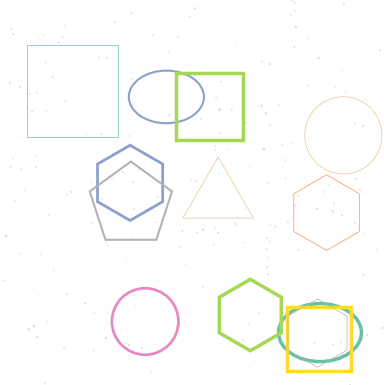[{"shape": "square", "thickness": 0.5, "radius": 0.59, "center": [0.188, 0.763]}, {"shape": "oval", "thickness": 2.5, "radius": 0.54, "center": [0.831, 0.136]}, {"shape": "hexagon", "thickness": 0.5, "radius": 0.49, "center": [0.848, 0.448]}, {"shape": "oval", "thickness": 1.5, "radius": 0.49, "center": [0.432, 0.748]}, {"shape": "hexagon", "thickness": 2, "radius": 0.49, "center": [0.338, 0.525]}, {"shape": "circle", "thickness": 2, "radius": 0.43, "center": [0.377, 0.165]}, {"shape": "hexagon", "thickness": 2.5, "radius": 0.46, "center": [0.65, 0.182]}, {"shape": "square", "thickness": 2.5, "radius": 0.44, "center": [0.545, 0.724]}, {"shape": "square", "thickness": 2.5, "radius": 0.41, "center": [0.83, 0.119]}, {"shape": "circle", "thickness": 0.5, "radius": 0.5, "center": [0.892, 0.648]}, {"shape": "triangle", "thickness": 0.5, "radius": 0.53, "center": [0.567, 0.486]}, {"shape": "pentagon", "thickness": 1.5, "radius": 0.56, "center": [0.34, 0.468]}, {"shape": "hexagon", "thickness": 0.5, "radius": 0.44, "center": [0.825, 0.135]}]